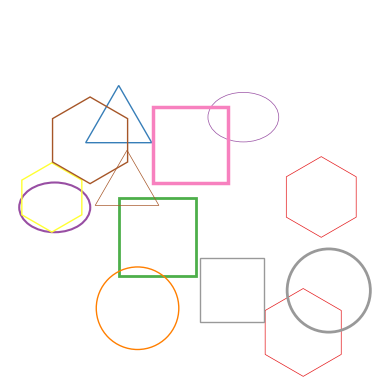[{"shape": "hexagon", "thickness": 0.5, "radius": 0.57, "center": [0.788, 0.137]}, {"shape": "hexagon", "thickness": 0.5, "radius": 0.52, "center": [0.834, 0.488]}, {"shape": "triangle", "thickness": 1, "radius": 0.5, "center": [0.308, 0.679]}, {"shape": "square", "thickness": 2, "radius": 0.5, "center": [0.409, 0.385]}, {"shape": "oval", "thickness": 0.5, "radius": 0.46, "center": [0.632, 0.696]}, {"shape": "oval", "thickness": 1.5, "radius": 0.46, "center": [0.142, 0.461]}, {"shape": "circle", "thickness": 1, "radius": 0.54, "center": [0.357, 0.199]}, {"shape": "hexagon", "thickness": 1, "radius": 0.45, "center": [0.135, 0.487]}, {"shape": "triangle", "thickness": 0.5, "radius": 0.48, "center": [0.33, 0.514]}, {"shape": "hexagon", "thickness": 1, "radius": 0.56, "center": [0.234, 0.636]}, {"shape": "square", "thickness": 2.5, "radius": 0.49, "center": [0.495, 0.623]}, {"shape": "square", "thickness": 1, "radius": 0.41, "center": [0.603, 0.247]}, {"shape": "circle", "thickness": 2, "radius": 0.54, "center": [0.854, 0.245]}]